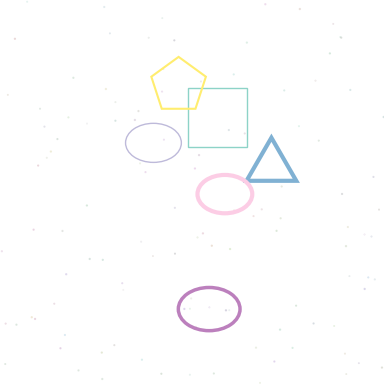[{"shape": "square", "thickness": 1, "radius": 0.38, "center": [0.566, 0.696]}, {"shape": "oval", "thickness": 1, "radius": 0.36, "center": [0.399, 0.629]}, {"shape": "triangle", "thickness": 3, "radius": 0.37, "center": [0.705, 0.568]}, {"shape": "oval", "thickness": 3, "radius": 0.36, "center": [0.584, 0.496]}, {"shape": "oval", "thickness": 2.5, "radius": 0.4, "center": [0.543, 0.197]}, {"shape": "pentagon", "thickness": 1.5, "radius": 0.37, "center": [0.464, 0.778]}]